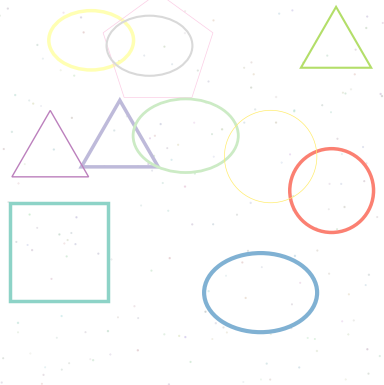[{"shape": "square", "thickness": 2.5, "radius": 0.64, "center": [0.154, 0.345]}, {"shape": "oval", "thickness": 2.5, "radius": 0.55, "center": [0.237, 0.895]}, {"shape": "triangle", "thickness": 2.5, "radius": 0.58, "center": [0.311, 0.624]}, {"shape": "circle", "thickness": 2.5, "radius": 0.54, "center": [0.861, 0.505]}, {"shape": "oval", "thickness": 3, "radius": 0.73, "center": [0.677, 0.24]}, {"shape": "triangle", "thickness": 1.5, "radius": 0.53, "center": [0.873, 0.877]}, {"shape": "pentagon", "thickness": 0.5, "radius": 0.75, "center": [0.41, 0.868]}, {"shape": "oval", "thickness": 1.5, "radius": 0.56, "center": [0.388, 0.881]}, {"shape": "triangle", "thickness": 1, "radius": 0.57, "center": [0.131, 0.598]}, {"shape": "oval", "thickness": 2, "radius": 0.68, "center": [0.482, 0.648]}, {"shape": "circle", "thickness": 0.5, "radius": 0.6, "center": [0.703, 0.593]}]